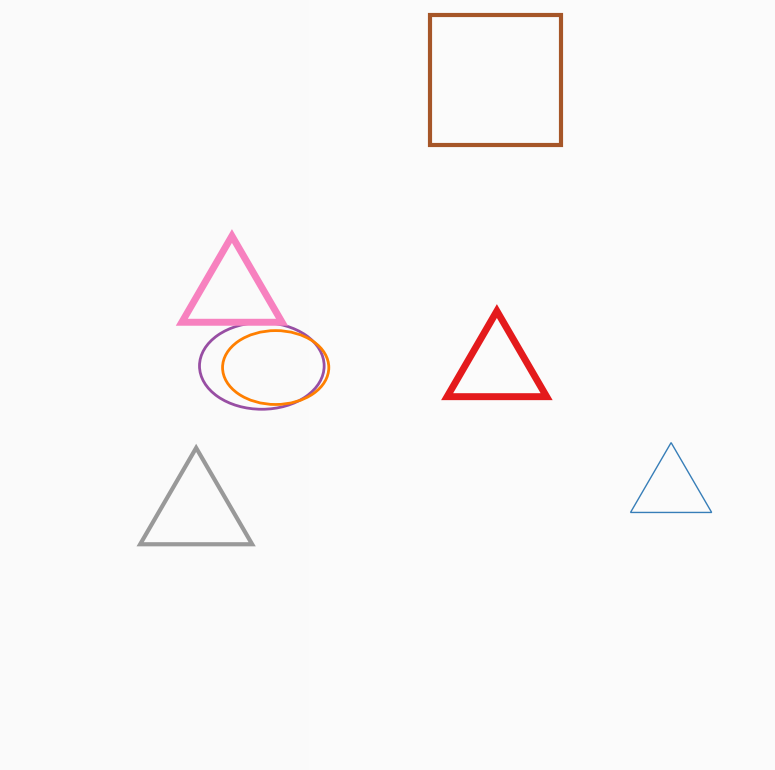[{"shape": "triangle", "thickness": 2.5, "radius": 0.37, "center": [0.641, 0.522]}, {"shape": "triangle", "thickness": 0.5, "radius": 0.3, "center": [0.866, 0.365]}, {"shape": "oval", "thickness": 1, "radius": 0.4, "center": [0.338, 0.525]}, {"shape": "oval", "thickness": 1, "radius": 0.34, "center": [0.356, 0.523]}, {"shape": "square", "thickness": 1.5, "radius": 0.42, "center": [0.639, 0.896]}, {"shape": "triangle", "thickness": 2.5, "radius": 0.37, "center": [0.299, 0.619]}, {"shape": "triangle", "thickness": 1.5, "radius": 0.42, "center": [0.253, 0.335]}]